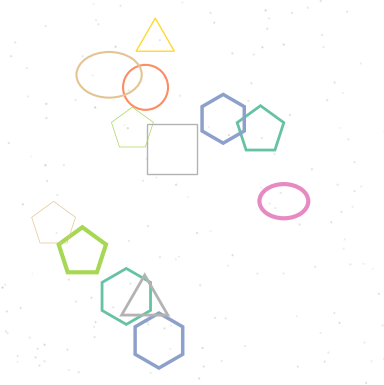[{"shape": "hexagon", "thickness": 2, "radius": 0.36, "center": [0.328, 0.23]}, {"shape": "pentagon", "thickness": 2, "radius": 0.32, "center": [0.677, 0.662]}, {"shape": "circle", "thickness": 1.5, "radius": 0.29, "center": [0.378, 0.773]}, {"shape": "hexagon", "thickness": 2.5, "radius": 0.32, "center": [0.58, 0.691]}, {"shape": "hexagon", "thickness": 2.5, "radius": 0.36, "center": [0.413, 0.115]}, {"shape": "oval", "thickness": 3, "radius": 0.32, "center": [0.737, 0.477]}, {"shape": "pentagon", "thickness": 3, "radius": 0.32, "center": [0.214, 0.345]}, {"shape": "pentagon", "thickness": 0.5, "radius": 0.29, "center": [0.344, 0.664]}, {"shape": "triangle", "thickness": 1, "radius": 0.29, "center": [0.403, 0.896]}, {"shape": "pentagon", "thickness": 0.5, "radius": 0.3, "center": [0.139, 0.417]}, {"shape": "oval", "thickness": 1.5, "radius": 0.42, "center": [0.283, 0.806]}, {"shape": "square", "thickness": 1, "radius": 0.33, "center": [0.447, 0.613]}, {"shape": "triangle", "thickness": 2, "radius": 0.35, "center": [0.376, 0.216]}]